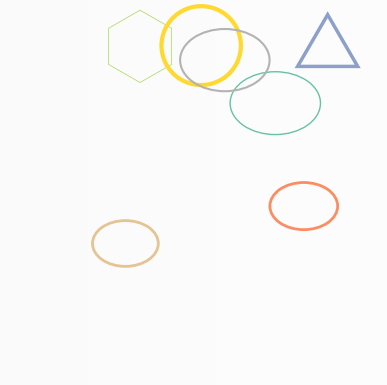[{"shape": "oval", "thickness": 1, "radius": 0.58, "center": [0.71, 0.732]}, {"shape": "oval", "thickness": 2, "radius": 0.44, "center": [0.784, 0.465]}, {"shape": "triangle", "thickness": 2.5, "radius": 0.45, "center": [0.846, 0.872]}, {"shape": "hexagon", "thickness": 0.5, "radius": 0.47, "center": [0.361, 0.88]}, {"shape": "circle", "thickness": 3, "radius": 0.51, "center": [0.519, 0.882]}, {"shape": "oval", "thickness": 2, "radius": 0.42, "center": [0.324, 0.368]}, {"shape": "oval", "thickness": 1.5, "radius": 0.58, "center": [0.58, 0.844]}]